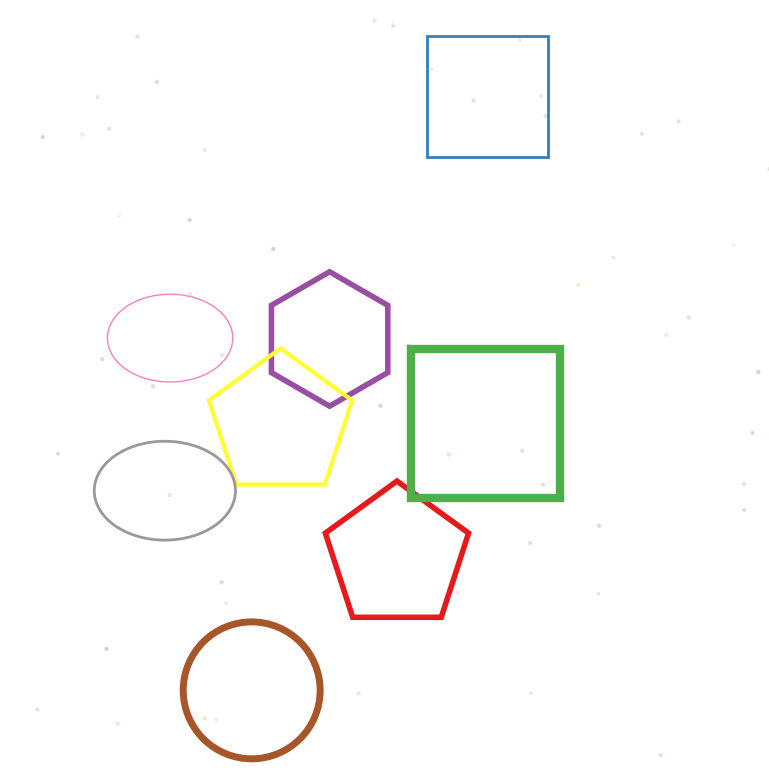[{"shape": "pentagon", "thickness": 2, "radius": 0.49, "center": [0.516, 0.277]}, {"shape": "square", "thickness": 1, "radius": 0.39, "center": [0.633, 0.875]}, {"shape": "square", "thickness": 3, "radius": 0.48, "center": [0.63, 0.45]}, {"shape": "hexagon", "thickness": 2, "radius": 0.44, "center": [0.428, 0.56]}, {"shape": "pentagon", "thickness": 1.5, "radius": 0.49, "center": [0.364, 0.45]}, {"shape": "circle", "thickness": 2.5, "radius": 0.44, "center": [0.327, 0.103]}, {"shape": "oval", "thickness": 0.5, "radius": 0.41, "center": [0.221, 0.561]}, {"shape": "oval", "thickness": 1, "radius": 0.46, "center": [0.214, 0.363]}]